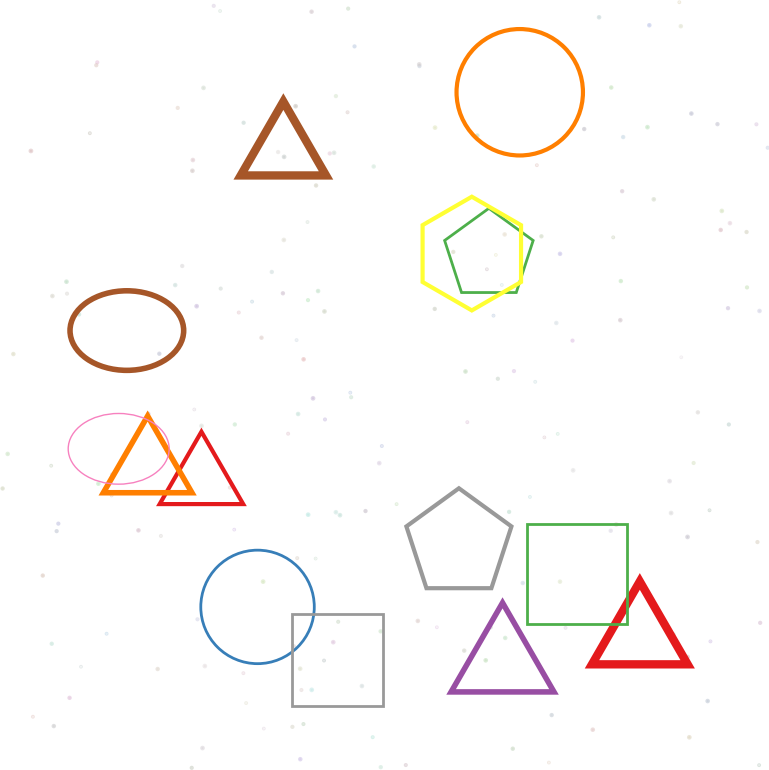[{"shape": "triangle", "thickness": 3, "radius": 0.36, "center": [0.831, 0.173]}, {"shape": "triangle", "thickness": 1.5, "radius": 0.31, "center": [0.262, 0.377]}, {"shape": "circle", "thickness": 1, "radius": 0.37, "center": [0.334, 0.212]}, {"shape": "square", "thickness": 1, "radius": 0.33, "center": [0.749, 0.255]}, {"shape": "pentagon", "thickness": 1, "radius": 0.3, "center": [0.635, 0.669]}, {"shape": "triangle", "thickness": 2, "radius": 0.39, "center": [0.653, 0.14]}, {"shape": "triangle", "thickness": 2, "radius": 0.33, "center": [0.192, 0.393]}, {"shape": "circle", "thickness": 1.5, "radius": 0.41, "center": [0.675, 0.88]}, {"shape": "hexagon", "thickness": 1.5, "radius": 0.37, "center": [0.613, 0.671]}, {"shape": "oval", "thickness": 2, "radius": 0.37, "center": [0.165, 0.571]}, {"shape": "triangle", "thickness": 3, "radius": 0.32, "center": [0.368, 0.804]}, {"shape": "oval", "thickness": 0.5, "radius": 0.33, "center": [0.154, 0.417]}, {"shape": "pentagon", "thickness": 1.5, "radius": 0.36, "center": [0.596, 0.294]}, {"shape": "square", "thickness": 1, "radius": 0.3, "center": [0.439, 0.143]}]